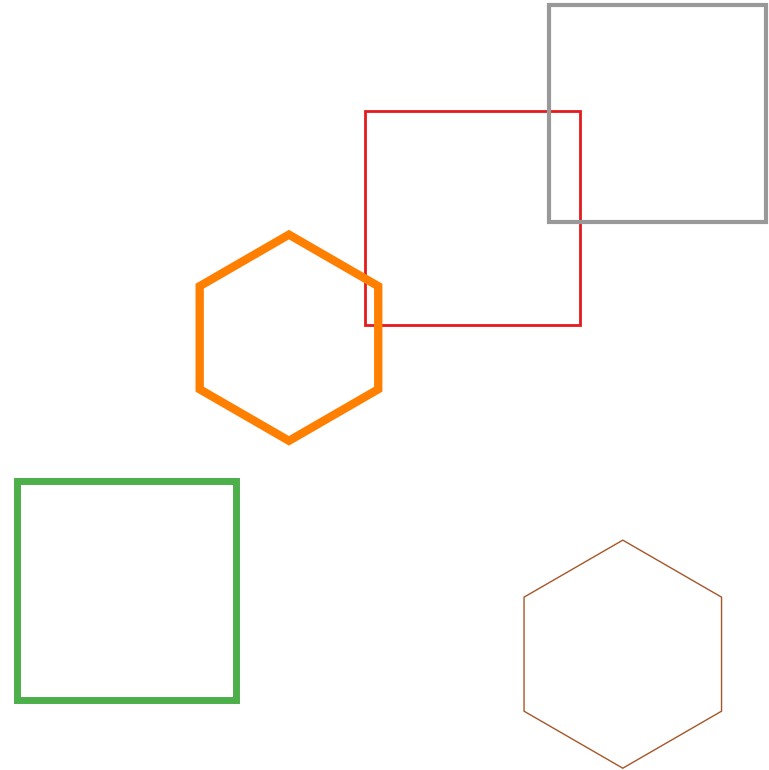[{"shape": "square", "thickness": 1, "radius": 0.7, "center": [0.613, 0.717]}, {"shape": "square", "thickness": 2.5, "radius": 0.71, "center": [0.165, 0.234]}, {"shape": "hexagon", "thickness": 3, "radius": 0.67, "center": [0.375, 0.561]}, {"shape": "hexagon", "thickness": 0.5, "radius": 0.74, "center": [0.809, 0.15]}, {"shape": "square", "thickness": 1.5, "radius": 0.71, "center": [0.854, 0.853]}]